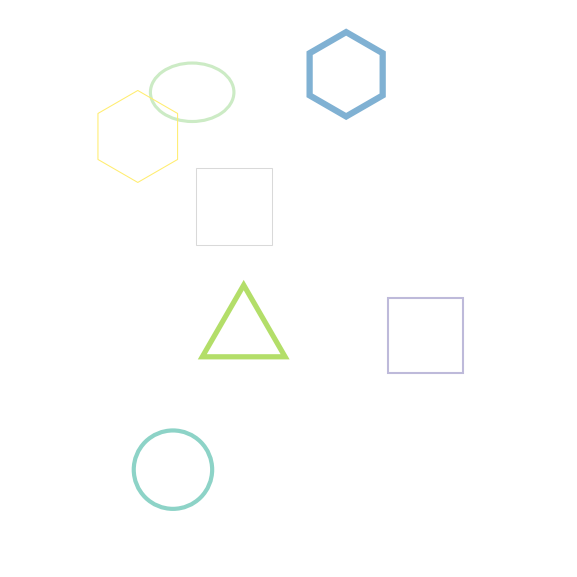[{"shape": "circle", "thickness": 2, "radius": 0.34, "center": [0.299, 0.186]}, {"shape": "square", "thickness": 1, "radius": 0.33, "center": [0.737, 0.418]}, {"shape": "hexagon", "thickness": 3, "radius": 0.37, "center": [0.599, 0.871]}, {"shape": "triangle", "thickness": 2.5, "radius": 0.41, "center": [0.422, 0.423]}, {"shape": "square", "thickness": 0.5, "radius": 0.33, "center": [0.405, 0.642]}, {"shape": "oval", "thickness": 1.5, "radius": 0.36, "center": [0.333, 0.839]}, {"shape": "hexagon", "thickness": 0.5, "radius": 0.4, "center": [0.239, 0.763]}]